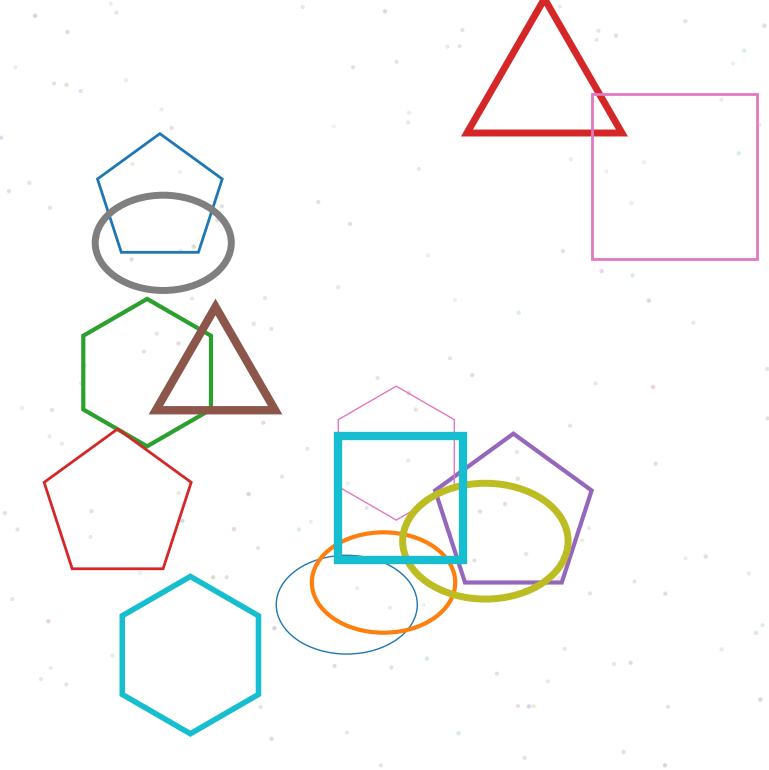[{"shape": "pentagon", "thickness": 1, "radius": 0.43, "center": [0.208, 0.741]}, {"shape": "oval", "thickness": 0.5, "radius": 0.46, "center": [0.45, 0.215]}, {"shape": "oval", "thickness": 1.5, "radius": 0.47, "center": [0.498, 0.243]}, {"shape": "hexagon", "thickness": 1.5, "radius": 0.48, "center": [0.191, 0.516]}, {"shape": "pentagon", "thickness": 1, "radius": 0.5, "center": [0.153, 0.343]}, {"shape": "triangle", "thickness": 2.5, "radius": 0.58, "center": [0.707, 0.885]}, {"shape": "pentagon", "thickness": 1.5, "radius": 0.53, "center": [0.667, 0.33]}, {"shape": "triangle", "thickness": 3, "radius": 0.45, "center": [0.28, 0.512]}, {"shape": "square", "thickness": 1, "radius": 0.54, "center": [0.876, 0.771]}, {"shape": "hexagon", "thickness": 0.5, "radius": 0.43, "center": [0.515, 0.412]}, {"shape": "oval", "thickness": 2.5, "radius": 0.44, "center": [0.212, 0.685]}, {"shape": "oval", "thickness": 2.5, "radius": 0.54, "center": [0.63, 0.297]}, {"shape": "hexagon", "thickness": 2, "radius": 0.51, "center": [0.247, 0.149]}, {"shape": "square", "thickness": 3, "radius": 0.4, "center": [0.52, 0.353]}]